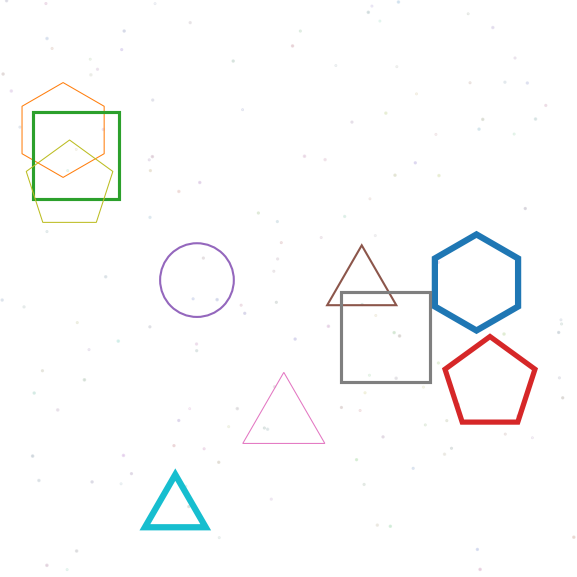[{"shape": "hexagon", "thickness": 3, "radius": 0.42, "center": [0.825, 0.51]}, {"shape": "hexagon", "thickness": 0.5, "radius": 0.41, "center": [0.109, 0.774]}, {"shape": "square", "thickness": 1.5, "radius": 0.38, "center": [0.131, 0.73]}, {"shape": "pentagon", "thickness": 2.5, "radius": 0.41, "center": [0.848, 0.334]}, {"shape": "circle", "thickness": 1, "radius": 0.32, "center": [0.341, 0.514]}, {"shape": "triangle", "thickness": 1, "radius": 0.35, "center": [0.626, 0.505]}, {"shape": "triangle", "thickness": 0.5, "radius": 0.41, "center": [0.491, 0.272]}, {"shape": "square", "thickness": 1.5, "radius": 0.39, "center": [0.667, 0.416]}, {"shape": "pentagon", "thickness": 0.5, "radius": 0.39, "center": [0.12, 0.678]}, {"shape": "triangle", "thickness": 3, "radius": 0.3, "center": [0.304, 0.117]}]